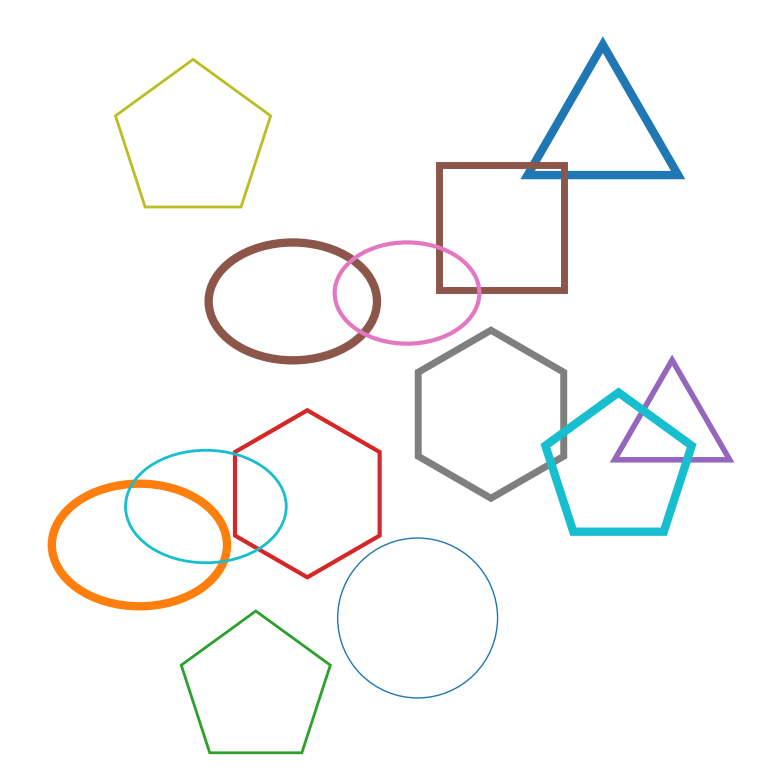[{"shape": "circle", "thickness": 0.5, "radius": 0.52, "center": [0.542, 0.197]}, {"shape": "triangle", "thickness": 3, "radius": 0.56, "center": [0.783, 0.829]}, {"shape": "oval", "thickness": 3, "radius": 0.57, "center": [0.181, 0.292]}, {"shape": "pentagon", "thickness": 1, "radius": 0.51, "center": [0.332, 0.105]}, {"shape": "hexagon", "thickness": 1.5, "radius": 0.54, "center": [0.399, 0.359]}, {"shape": "triangle", "thickness": 2, "radius": 0.43, "center": [0.873, 0.446]}, {"shape": "square", "thickness": 2.5, "radius": 0.41, "center": [0.651, 0.705]}, {"shape": "oval", "thickness": 3, "radius": 0.55, "center": [0.38, 0.609]}, {"shape": "oval", "thickness": 1.5, "radius": 0.47, "center": [0.529, 0.619]}, {"shape": "hexagon", "thickness": 2.5, "radius": 0.55, "center": [0.638, 0.462]}, {"shape": "pentagon", "thickness": 1, "radius": 0.53, "center": [0.251, 0.817]}, {"shape": "pentagon", "thickness": 3, "radius": 0.5, "center": [0.803, 0.39]}, {"shape": "oval", "thickness": 1, "radius": 0.52, "center": [0.267, 0.342]}]